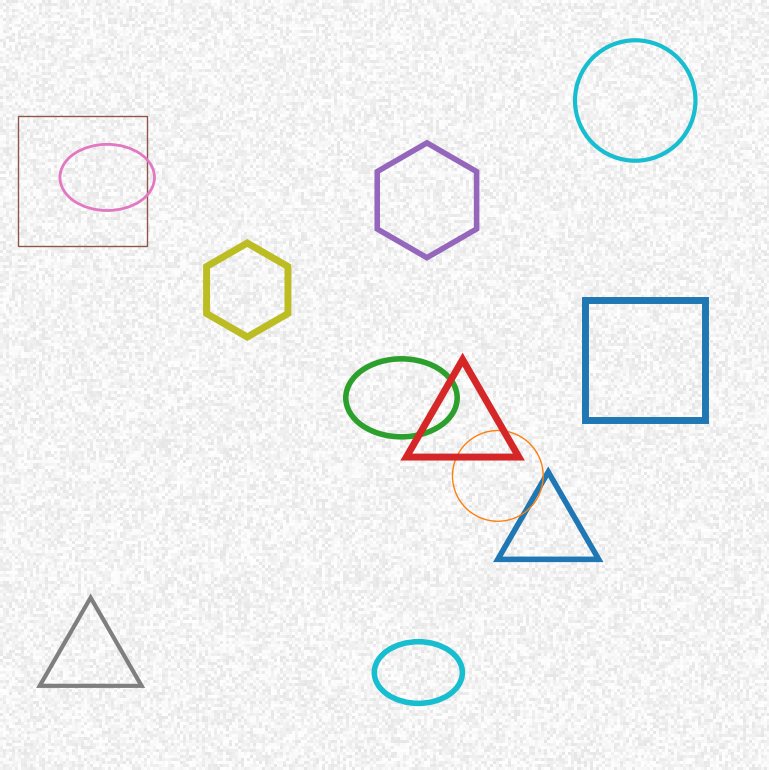[{"shape": "triangle", "thickness": 2, "radius": 0.38, "center": [0.712, 0.311]}, {"shape": "square", "thickness": 2.5, "radius": 0.39, "center": [0.837, 0.532]}, {"shape": "circle", "thickness": 0.5, "radius": 0.29, "center": [0.647, 0.382]}, {"shape": "oval", "thickness": 2, "radius": 0.36, "center": [0.521, 0.483]}, {"shape": "triangle", "thickness": 2.5, "radius": 0.42, "center": [0.601, 0.449]}, {"shape": "hexagon", "thickness": 2, "radius": 0.37, "center": [0.554, 0.74]}, {"shape": "square", "thickness": 0.5, "radius": 0.42, "center": [0.107, 0.765]}, {"shape": "oval", "thickness": 1, "radius": 0.31, "center": [0.139, 0.77]}, {"shape": "triangle", "thickness": 1.5, "radius": 0.38, "center": [0.118, 0.147]}, {"shape": "hexagon", "thickness": 2.5, "radius": 0.31, "center": [0.321, 0.623]}, {"shape": "circle", "thickness": 1.5, "radius": 0.39, "center": [0.825, 0.869]}, {"shape": "oval", "thickness": 2, "radius": 0.29, "center": [0.543, 0.127]}]